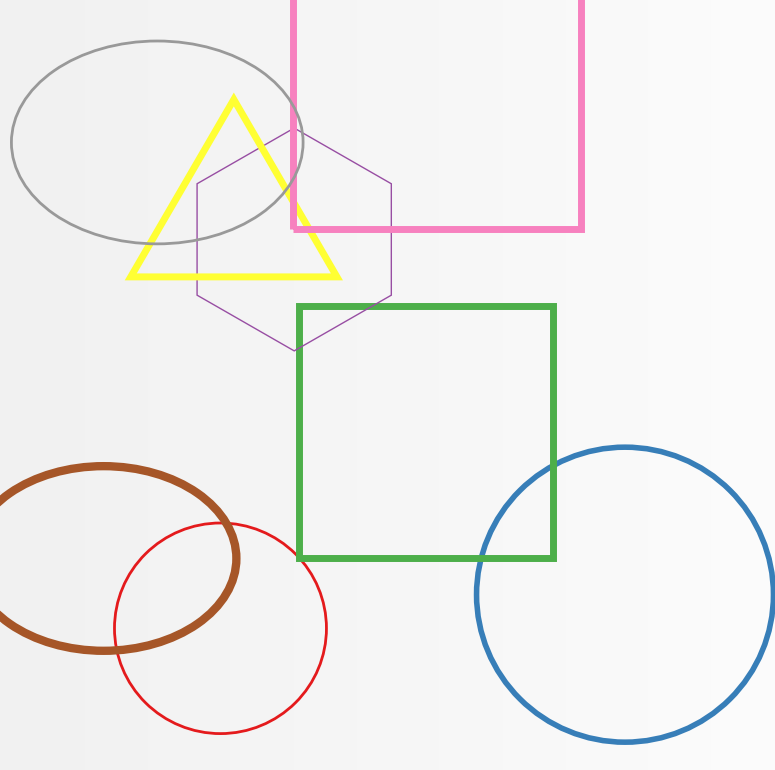[{"shape": "circle", "thickness": 1, "radius": 0.68, "center": [0.284, 0.184]}, {"shape": "circle", "thickness": 2, "radius": 0.96, "center": [0.806, 0.228]}, {"shape": "square", "thickness": 2.5, "radius": 0.82, "center": [0.55, 0.439]}, {"shape": "hexagon", "thickness": 0.5, "radius": 0.72, "center": [0.38, 0.689]}, {"shape": "triangle", "thickness": 2.5, "radius": 0.77, "center": [0.302, 0.717]}, {"shape": "oval", "thickness": 3, "radius": 0.86, "center": [0.134, 0.275]}, {"shape": "square", "thickness": 2.5, "radius": 0.93, "center": [0.564, 0.889]}, {"shape": "oval", "thickness": 1, "radius": 0.94, "center": [0.203, 0.815]}]